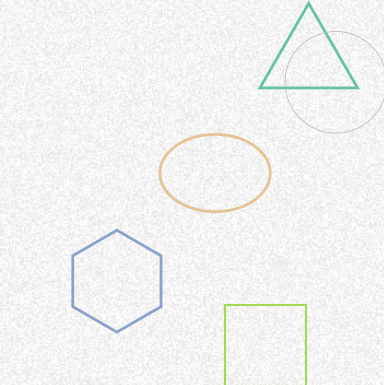[{"shape": "triangle", "thickness": 2, "radius": 0.73, "center": [0.802, 0.845]}, {"shape": "hexagon", "thickness": 2, "radius": 0.66, "center": [0.304, 0.27]}, {"shape": "square", "thickness": 1.5, "radius": 0.52, "center": [0.69, 0.103]}, {"shape": "oval", "thickness": 2, "radius": 0.72, "center": [0.559, 0.551]}, {"shape": "circle", "thickness": 0.5, "radius": 0.66, "center": [0.872, 0.786]}]